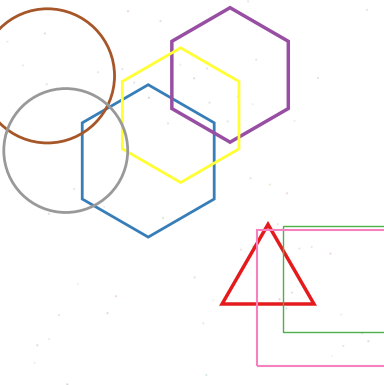[{"shape": "triangle", "thickness": 2.5, "radius": 0.69, "center": [0.696, 0.279]}, {"shape": "hexagon", "thickness": 2, "radius": 0.99, "center": [0.385, 0.582]}, {"shape": "square", "thickness": 1, "radius": 0.69, "center": [0.873, 0.274]}, {"shape": "hexagon", "thickness": 2.5, "radius": 0.87, "center": [0.598, 0.805]}, {"shape": "hexagon", "thickness": 2, "radius": 0.87, "center": [0.469, 0.701]}, {"shape": "circle", "thickness": 2, "radius": 0.87, "center": [0.123, 0.803]}, {"shape": "square", "thickness": 1.5, "radius": 0.88, "center": [0.844, 0.226]}, {"shape": "circle", "thickness": 2, "radius": 0.8, "center": [0.171, 0.609]}]